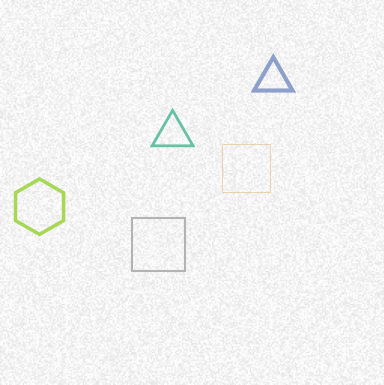[{"shape": "triangle", "thickness": 2, "radius": 0.31, "center": [0.448, 0.652]}, {"shape": "triangle", "thickness": 3, "radius": 0.29, "center": [0.71, 0.794]}, {"shape": "hexagon", "thickness": 2.5, "radius": 0.36, "center": [0.103, 0.463]}, {"shape": "square", "thickness": 0.5, "radius": 0.31, "center": [0.64, 0.564]}, {"shape": "square", "thickness": 1.5, "radius": 0.34, "center": [0.412, 0.364]}]